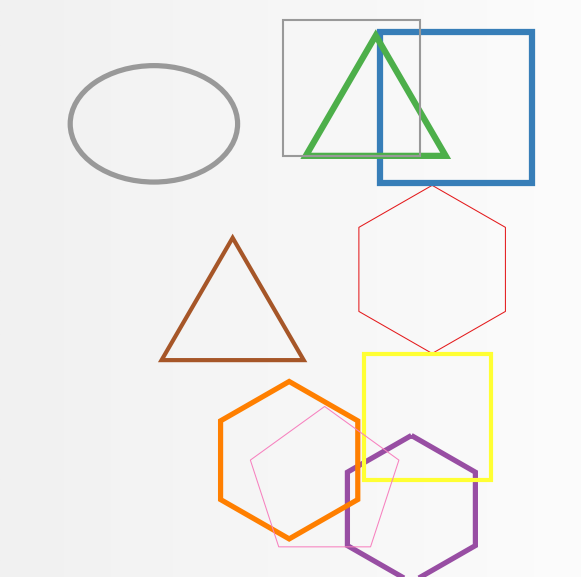[{"shape": "hexagon", "thickness": 0.5, "radius": 0.73, "center": [0.743, 0.533]}, {"shape": "square", "thickness": 3, "radius": 0.66, "center": [0.784, 0.813]}, {"shape": "triangle", "thickness": 3, "radius": 0.69, "center": [0.646, 0.799]}, {"shape": "hexagon", "thickness": 2.5, "radius": 0.64, "center": [0.708, 0.118]}, {"shape": "hexagon", "thickness": 2.5, "radius": 0.68, "center": [0.498, 0.202]}, {"shape": "square", "thickness": 2, "radius": 0.55, "center": [0.735, 0.277]}, {"shape": "triangle", "thickness": 2, "radius": 0.71, "center": [0.4, 0.446]}, {"shape": "pentagon", "thickness": 0.5, "radius": 0.67, "center": [0.559, 0.161]}, {"shape": "square", "thickness": 1, "radius": 0.59, "center": [0.605, 0.847]}, {"shape": "oval", "thickness": 2.5, "radius": 0.72, "center": [0.265, 0.785]}]